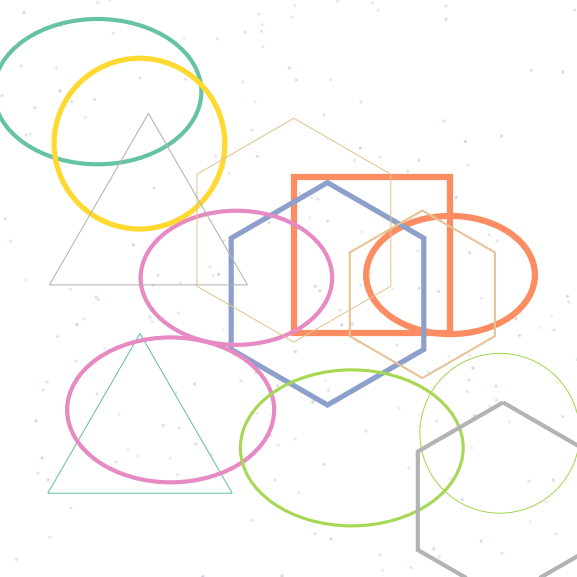[{"shape": "oval", "thickness": 2, "radius": 0.9, "center": [0.169, 0.84]}, {"shape": "triangle", "thickness": 0.5, "radius": 0.92, "center": [0.242, 0.237]}, {"shape": "square", "thickness": 3, "radius": 0.68, "center": [0.644, 0.558]}, {"shape": "oval", "thickness": 3, "radius": 0.73, "center": [0.78, 0.523]}, {"shape": "hexagon", "thickness": 2.5, "radius": 0.96, "center": [0.567, 0.49]}, {"shape": "oval", "thickness": 2, "radius": 0.9, "center": [0.296, 0.289]}, {"shape": "oval", "thickness": 2, "radius": 0.83, "center": [0.409, 0.518]}, {"shape": "oval", "thickness": 1.5, "radius": 0.96, "center": [0.609, 0.224]}, {"shape": "circle", "thickness": 0.5, "radius": 0.69, "center": [0.865, 0.249]}, {"shape": "circle", "thickness": 2.5, "radius": 0.74, "center": [0.241, 0.75]}, {"shape": "hexagon", "thickness": 1, "radius": 0.73, "center": [0.731, 0.49]}, {"shape": "hexagon", "thickness": 0.5, "radius": 0.97, "center": [0.509, 0.601]}, {"shape": "triangle", "thickness": 0.5, "radius": 0.99, "center": [0.257, 0.605]}, {"shape": "hexagon", "thickness": 2, "radius": 0.85, "center": [0.871, 0.132]}]